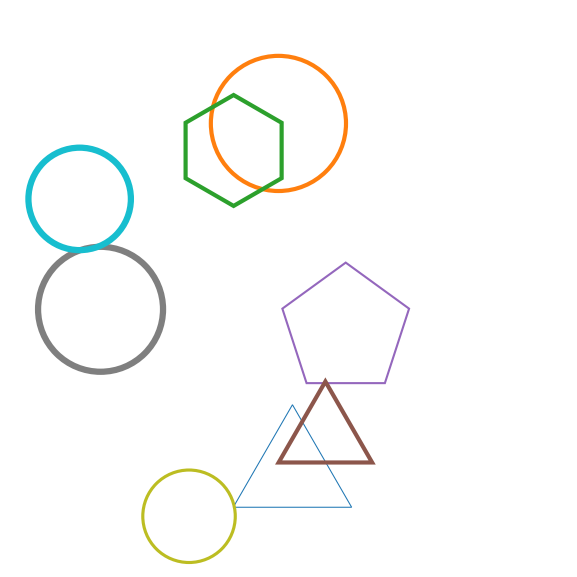[{"shape": "triangle", "thickness": 0.5, "radius": 0.59, "center": [0.506, 0.18]}, {"shape": "circle", "thickness": 2, "radius": 0.59, "center": [0.482, 0.785]}, {"shape": "hexagon", "thickness": 2, "radius": 0.48, "center": [0.405, 0.739]}, {"shape": "pentagon", "thickness": 1, "radius": 0.58, "center": [0.599, 0.429]}, {"shape": "triangle", "thickness": 2, "radius": 0.47, "center": [0.563, 0.245]}, {"shape": "circle", "thickness": 3, "radius": 0.54, "center": [0.174, 0.464]}, {"shape": "circle", "thickness": 1.5, "radius": 0.4, "center": [0.327, 0.105]}, {"shape": "circle", "thickness": 3, "radius": 0.44, "center": [0.138, 0.655]}]